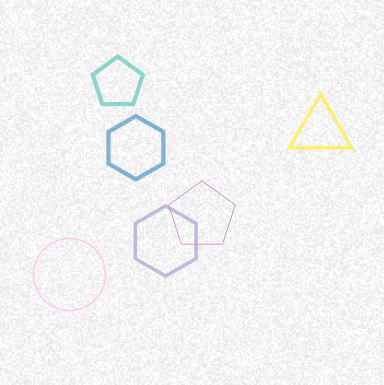[{"shape": "pentagon", "thickness": 3, "radius": 0.34, "center": [0.306, 0.785]}, {"shape": "hexagon", "thickness": 2.5, "radius": 0.46, "center": [0.43, 0.374]}, {"shape": "hexagon", "thickness": 3, "radius": 0.41, "center": [0.353, 0.616]}, {"shape": "circle", "thickness": 1, "radius": 0.47, "center": [0.181, 0.287]}, {"shape": "pentagon", "thickness": 0.5, "radius": 0.45, "center": [0.525, 0.439]}, {"shape": "triangle", "thickness": 2.5, "radius": 0.47, "center": [0.833, 0.663]}]